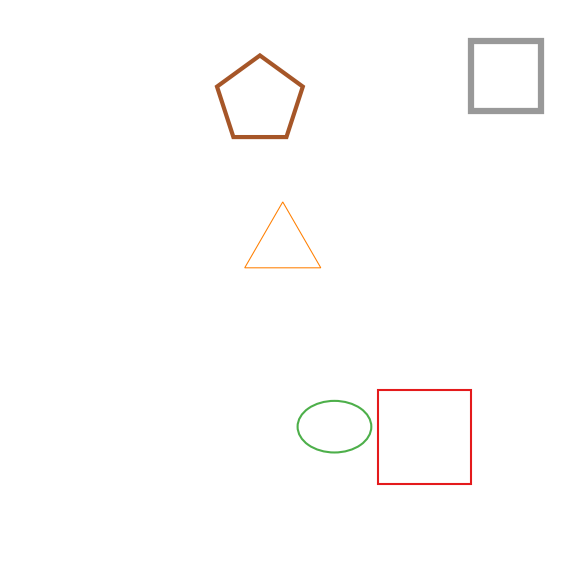[{"shape": "square", "thickness": 1, "radius": 0.4, "center": [0.734, 0.242]}, {"shape": "oval", "thickness": 1, "radius": 0.32, "center": [0.579, 0.26]}, {"shape": "triangle", "thickness": 0.5, "radius": 0.38, "center": [0.49, 0.573]}, {"shape": "pentagon", "thickness": 2, "radius": 0.39, "center": [0.45, 0.825]}, {"shape": "square", "thickness": 3, "radius": 0.3, "center": [0.877, 0.868]}]